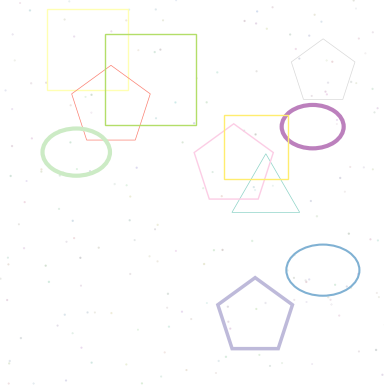[{"shape": "triangle", "thickness": 0.5, "radius": 0.51, "center": [0.69, 0.499]}, {"shape": "square", "thickness": 1, "radius": 0.53, "center": [0.228, 0.871]}, {"shape": "pentagon", "thickness": 2.5, "radius": 0.51, "center": [0.663, 0.177]}, {"shape": "pentagon", "thickness": 0.5, "radius": 0.54, "center": [0.288, 0.723]}, {"shape": "oval", "thickness": 1.5, "radius": 0.47, "center": [0.839, 0.298]}, {"shape": "square", "thickness": 1, "radius": 0.59, "center": [0.39, 0.793]}, {"shape": "pentagon", "thickness": 1, "radius": 0.54, "center": [0.607, 0.57]}, {"shape": "pentagon", "thickness": 0.5, "radius": 0.43, "center": [0.839, 0.812]}, {"shape": "oval", "thickness": 3, "radius": 0.4, "center": [0.812, 0.671]}, {"shape": "oval", "thickness": 3, "radius": 0.44, "center": [0.198, 0.605]}, {"shape": "square", "thickness": 1, "radius": 0.41, "center": [0.664, 0.619]}]